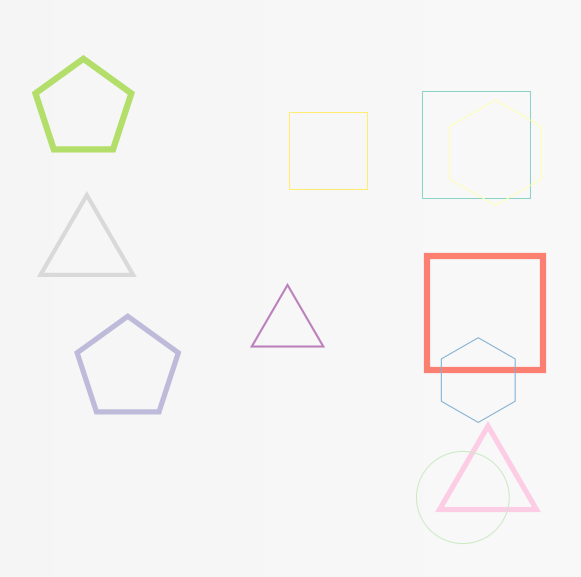[{"shape": "square", "thickness": 0.5, "radius": 0.46, "center": [0.819, 0.748]}, {"shape": "hexagon", "thickness": 0.5, "radius": 0.46, "center": [0.853, 0.735]}, {"shape": "pentagon", "thickness": 2.5, "radius": 0.46, "center": [0.22, 0.36]}, {"shape": "square", "thickness": 3, "radius": 0.5, "center": [0.834, 0.457]}, {"shape": "hexagon", "thickness": 0.5, "radius": 0.37, "center": [0.823, 0.341]}, {"shape": "pentagon", "thickness": 3, "radius": 0.43, "center": [0.144, 0.811]}, {"shape": "triangle", "thickness": 2.5, "radius": 0.48, "center": [0.84, 0.165]}, {"shape": "triangle", "thickness": 2, "radius": 0.46, "center": [0.149, 0.569]}, {"shape": "triangle", "thickness": 1, "radius": 0.36, "center": [0.495, 0.435]}, {"shape": "circle", "thickness": 0.5, "radius": 0.4, "center": [0.796, 0.138]}, {"shape": "square", "thickness": 0.5, "radius": 0.33, "center": [0.564, 0.739]}]